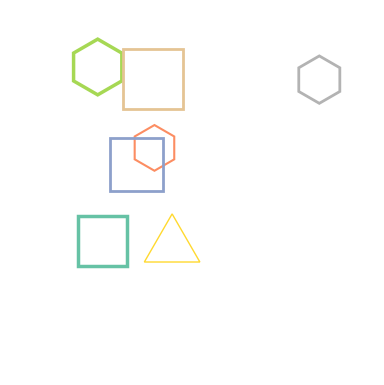[{"shape": "square", "thickness": 2.5, "radius": 0.32, "center": [0.267, 0.375]}, {"shape": "hexagon", "thickness": 1.5, "radius": 0.3, "center": [0.401, 0.616]}, {"shape": "square", "thickness": 2, "radius": 0.35, "center": [0.355, 0.572]}, {"shape": "hexagon", "thickness": 2.5, "radius": 0.36, "center": [0.254, 0.826]}, {"shape": "triangle", "thickness": 1, "radius": 0.42, "center": [0.447, 0.361]}, {"shape": "square", "thickness": 2, "radius": 0.39, "center": [0.397, 0.795]}, {"shape": "hexagon", "thickness": 2, "radius": 0.31, "center": [0.829, 0.793]}]